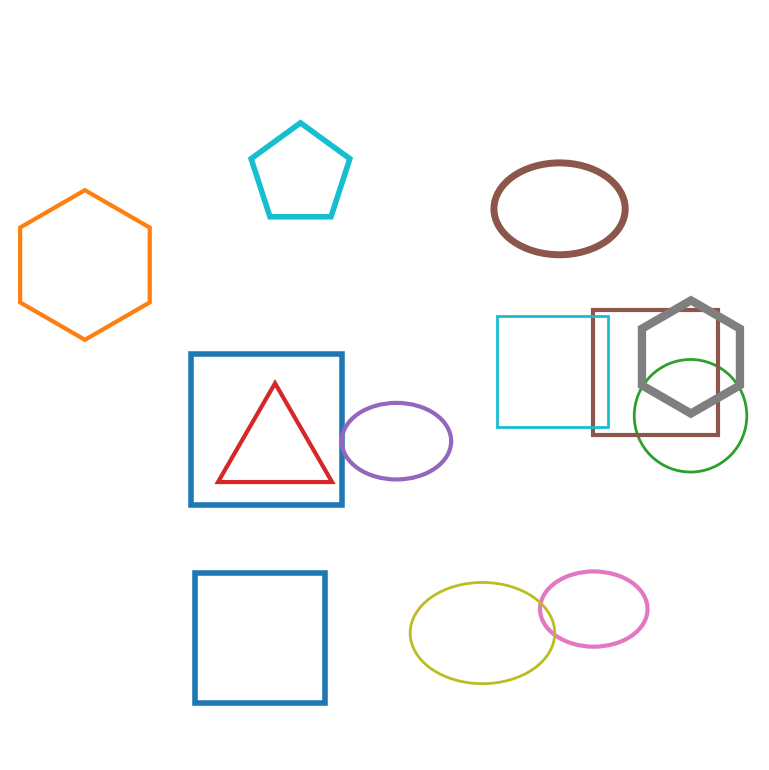[{"shape": "square", "thickness": 2, "radius": 0.49, "center": [0.346, 0.442]}, {"shape": "square", "thickness": 2, "radius": 0.42, "center": [0.338, 0.171]}, {"shape": "hexagon", "thickness": 1.5, "radius": 0.49, "center": [0.11, 0.656]}, {"shape": "circle", "thickness": 1, "radius": 0.37, "center": [0.897, 0.46]}, {"shape": "triangle", "thickness": 1.5, "radius": 0.43, "center": [0.357, 0.417]}, {"shape": "oval", "thickness": 1.5, "radius": 0.36, "center": [0.515, 0.427]}, {"shape": "square", "thickness": 1.5, "radius": 0.41, "center": [0.852, 0.517]}, {"shape": "oval", "thickness": 2.5, "radius": 0.43, "center": [0.727, 0.729]}, {"shape": "oval", "thickness": 1.5, "radius": 0.35, "center": [0.771, 0.209]}, {"shape": "hexagon", "thickness": 3, "radius": 0.37, "center": [0.897, 0.536]}, {"shape": "oval", "thickness": 1, "radius": 0.47, "center": [0.627, 0.178]}, {"shape": "square", "thickness": 1, "radius": 0.36, "center": [0.718, 0.518]}, {"shape": "pentagon", "thickness": 2, "radius": 0.34, "center": [0.39, 0.773]}]